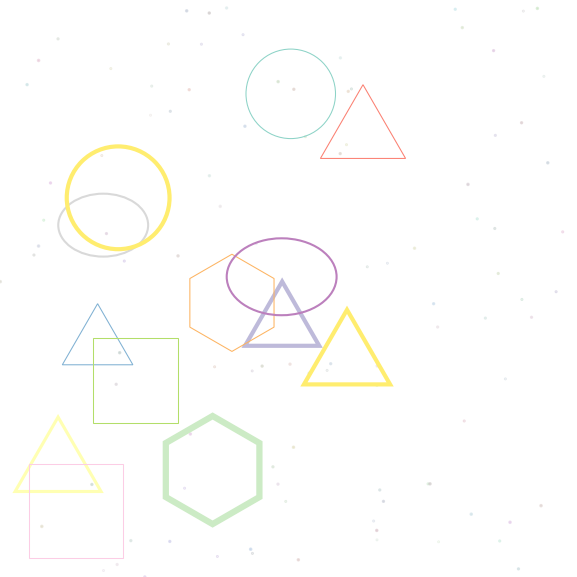[{"shape": "circle", "thickness": 0.5, "radius": 0.39, "center": [0.503, 0.837]}, {"shape": "triangle", "thickness": 1.5, "radius": 0.43, "center": [0.101, 0.191]}, {"shape": "triangle", "thickness": 2, "radius": 0.37, "center": [0.489, 0.437]}, {"shape": "triangle", "thickness": 0.5, "radius": 0.43, "center": [0.629, 0.767]}, {"shape": "triangle", "thickness": 0.5, "radius": 0.35, "center": [0.169, 0.403]}, {"shape": "hexagon", "thickness": 0.5, "radius": 0.42, "center": [0.402, 0.475]}, {"shape": "square", "thickness": 0.5, "radius": 0.37, "center": [0.235, 0.34]}, {"shape": "square", "thickness": 0.5, "radius": 0.41, "center": [0.131, 0.114]}, {"shape": "oval", "thickness": 1, "radius": 0.39, "center": [0.179, 0.609]}, {"shape": "oval", "thickness": 1, "radius": 0.48, "center": [0.488, 0.52]}, {"shape": "hexagon", "thickness": 3, "radius": 0.47, "center": [0.368, 0.185]}, {"shape": "triangle", "thickness": 2, "radius": 0.43, "center": [0.601, 0.377]}, {"shape": "circle", "thickness": 2, "radius": 0.44, "center": [0.205, 0.657]}]